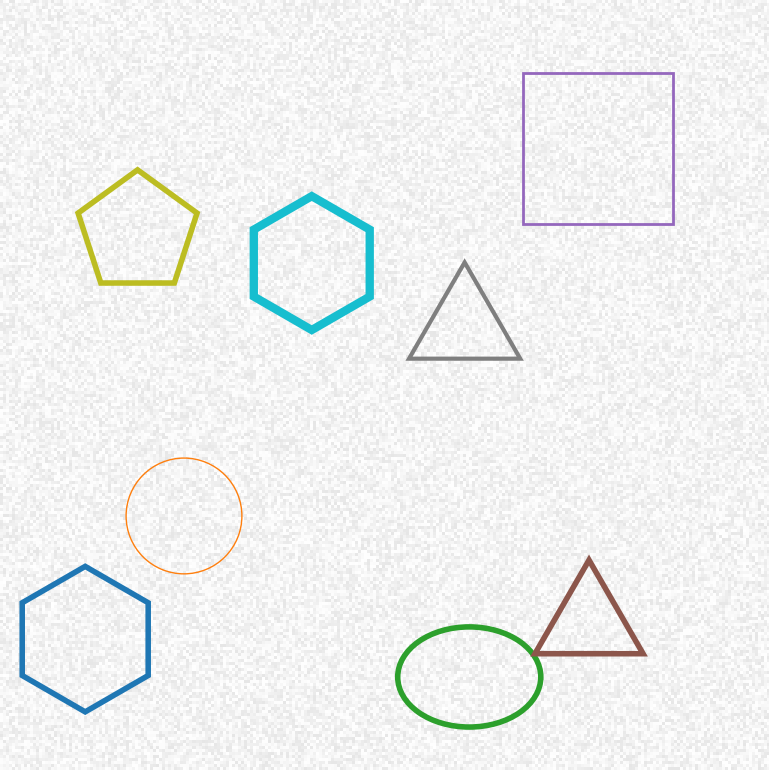[{"shape": "hexagon", "thickness": 2, "radius": 0.47, "center": [0.111, 0.17]}, {"shape": "circle", "thickness": 0.5, "radius": 0.38, "center": [0.239, 0.33]}, {"shape": "oval", "thickness": 2, "radius": 0.46, "center": [0.609, 0.121]}, {"shape": "square", "thickness": 1, "radius": 0.49, "center": [0.777, 0.807]}, {"shape": "triangle", "thickness": 2, "radius": 0.41, "center": [0.765, 0.192]}, {"shape": "triangle", "thickness": 1.5, "radius": 0.42, "center": [0.603, 0.576]}, {"shape": "pentagon", "thickness": 2, "radius": 0.41, "center": [0.179, 0.698]}, {"shape": "hexagon", "thickness": 3, "radius": 0.43, "center": [0.405, 0.658]}]